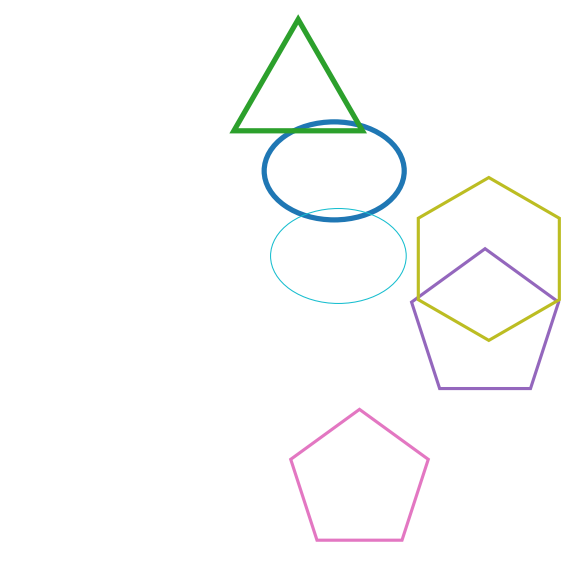[{"shape": "oval", "thickness": 2.5, "radius": 0.61, "center": [0.579, 0.703]}, {"shape": "triangle", "thickness": 2.5, "radius": 0.64, "center": [0.516, 0.837]}, {"shape": "pentagon", "thickness": 1.5, "radius": 0.67, "center": [0.84, 0.435]}, {"shape": "pentagon", "thickness": 1.5, "radius": 0.63, "center": [0.623, 0.165]}, {"shape": "hexagon", "thickness": 1.5, "radius": 0.7, "center": [0.846, 0.551]}, {"shape": "oval", "thickness": 0.5, "radius": 0.59, "center": [0.586, 0.556]}]